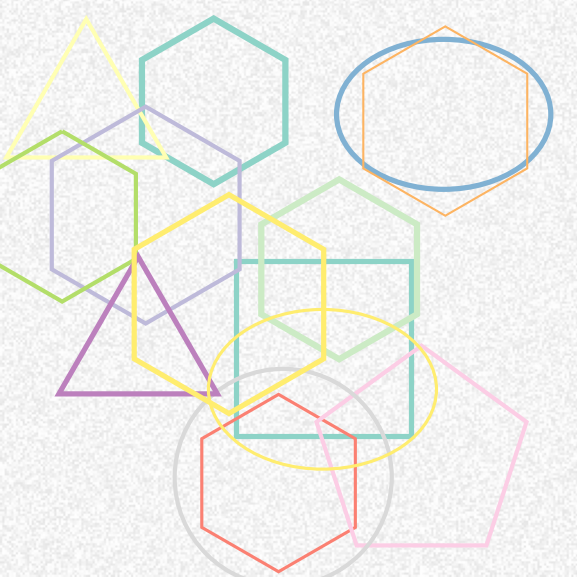[{"shape": "square", "thickness": 2.5, "radius": 0.76, "center": [0.561, 0.396]}, {"shape": "hexagon", "thickness": 3, "radius": 0.72, "center": [0.37, 0.824]}, {"shape": "triangle", "thickness": 2, "radius": 0.8, "center": [0.149, 0.806]}, {"shape": "hexagon", "thickness": 2, "radius": 0.94, "center": [0.252, 0.627]}, {"shape": "hexagon", "thickness": 1.5, "radius": 0.77, "center": [0.482, 0.163]}, {"shape": "oval", "thickness": 2.5, "radius": 0.93, "center": [0.768, 0.801]}, {"shape": "hexagon", "thickness": 1, "radius": 0.82, "center": [0.771, 0.79]}, {"shape": "hexagon", "thickness": 2, "radius": 0.74, "center": [0.108, 0.624]}, {"shape": "pentagon", "thickness": 2, "radius": 0.96, "center": [0.73, 0.209]}, {"shape": "circle", "thickness": 2, "radius": 0.94, "center": [0.49, 0.172]}, {"shape": "triangle", "thickness": 2.5, "radius": 0.79, "center": [0.239, 0.396]}, {"shape": "hexagon", "thickness": 3, "radius": 0.78, "center": [0.587, 0.533]}, {"shape": "oval", "thickness": 1.5, "radius": 0.99, "center": [0.558, 0.325]}, {"shape": "hexagon", "thickness": 2.5, "radius": 0.95, "center": [0.396, 0.473]}]